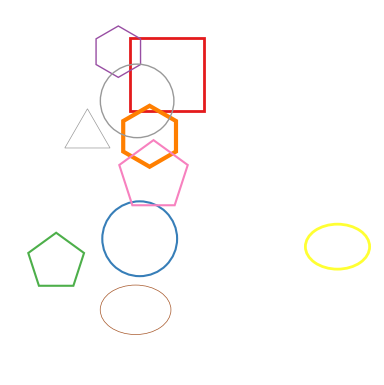[{"shape": "square", "thickness": 2, "radius": 0.48, "center": [0.433, 0.807]}, {"shape": "circle", "thickness": 1.5, "radius": 0.49, "center": [0.363, 0.38]}, {"shape": "pentagon", "thickness": 1.5, "radius": 0.38, "center": [0.146, 0.319]}, {"shape": "hexagon", "thickness": 1, "radius": 0.33, "center": [0.307, 0.866]}, {"shape": "hexagon", "thickness": 3, "radius": 0.4, "center": [0.389, 0.646]}, {"shape": "oval", "thickness": 2, "radius": 0.42, "center": [0.877, 0.359]}, {"shape": "oval", "thickness": 0.5, "radius": 0.46, "center": [0.352, 0.195]}, {"shape": "pentagon", "thickness": 1.5, "radius": 0.47, "center": [0.399, 0.543]}, {"shape": "triangle", "thickness": 0.5, "radius": 0.34, "center": [0.227, 0.65]}, {"shape": "circle", "thickness": 1, "radius": 0.48, "center": [0.356, 0.738]}]